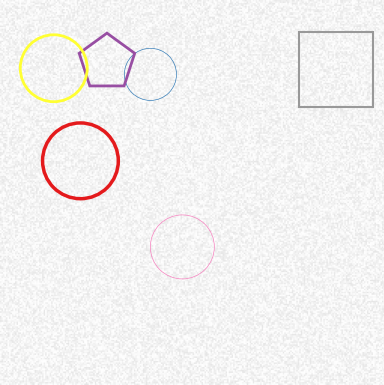[{"shape": "circle", "thickness": 2.5, "radius": 0.49, "center": [0.209, 0.582]}, {"shape": "circle", "thickness": 0.5, "radius": 0.34, "center": [0.391, 0.807]}, {"shape": "pentagon", "thickness": 2, "radius": 0.38, "center": [0.278, 0.838]}, {"shape": "circle", "thickness": 2, "radius": 0.43, "center": [0.14, 0.823]}, {"shape": "circle", "thickness": 0.5, "radius": 0.42, "center": [0.474, 0.359]}, {"shape": "square", "thickness": 1.5, "radius": 0.48, "center": [0.873, 0.82]}]